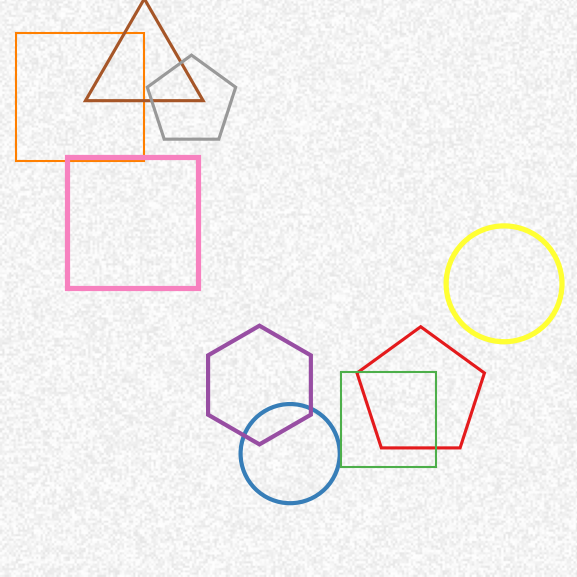[{"shape": "pentagon", "thickness": 1.5, "radius": 0.58, "center": [0.729, 0.317]}, {"shape": "circle", "thickness": 2, "radius": 0.43, "center": [0.502, 0.214]}, {"shape": "square", "thickness": 1, "radius": 0.41, "center": [0.672, 0.272]}, {"shape": "hexagon", "thickness": 2, "radius": 0.51, "center": [0.449, 0.332]}, {"shape": "square", "thickness": 1, "radius": 0.55, "center": [0.138, 0.832]}, {"shape": "circle", "thickness": 2.5, "radius": 0.5, "center": [0.873, 0.508]}, {"shape": "triangle", "thickness": 1.5, "radius": 0.59, "center": [0.25, 0.884]}, {"shape": "square", "thickness": 2.5, "radius": 0.57, "center": [0.229, 0.614]}, {"shape": "pentagon", "thickness": 1.5, "radius": 0.4, "center": [0.332, 0.823]}]